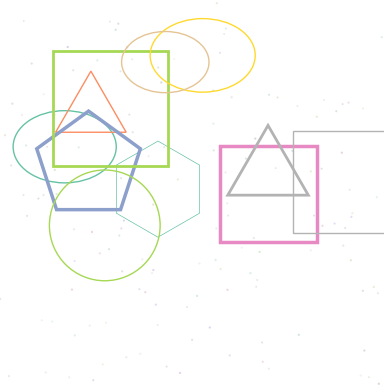[{"shape": "hexagon", "thickness": 0.5, "radius": 0.62, "center": [0.41, 0.509]}, {"shape": "oval", "thickness": 1, "radius": 0.67, "center": [0.168, 0.619]}, {"shape": "triangle", "thickness": 1, "radius": 0.53, "center": [0.236, 0.709]}, {"shape": "pentagon", "thickness": 2.5, "radius": 0.71, "center": [0.23, 0.57]}, {"shape": "square", "thickness": 2.5, "radius": 0.63, "center": [0.698, 0.495]}, {"shape": "circle", "thickness": 1, "radius": 0.72, "center": [0.272, 0.415]}, {"shape": "square", "thickness": 2, "radius": 0.75, "center": [0.288, 0.718]}, {"shape": "oval", "thickness": 1, "radius": 0.68, "center": [0.526, 0.856]}, {"shape": "oval", "thickness": 1, "radius": 0.57, "center": [0.429, 0.839]}, {"shape": "square", "thickness": 1, "radius": 0.66, "center": [0.893, 0.528]}, {"shape": "triangle", "thickness": 2, "radius": 0.6, "center": [0.696, 0.553]}]